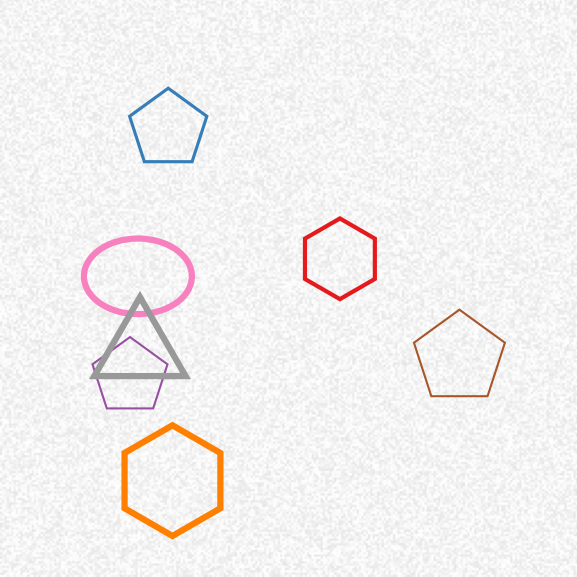[{"shape": "hexagon", "thickness": 2, "radius": 0.35, "center": [0.589, 0.551]}, {"shape": "pentagon", "thickness": 1.5, "radius": 0.35, "center": [0.291, 0.776]}, {"shape": "pentagon", "thickness": 1, "radius": 0.34, "center": [0.225, 0.347]}, {"shape": "hexagon", "thickness": 3, "radius": 0.48, "center": [0.299, 0.167]}, {"shape": "pentagon", "thickness": 1, "radius": 0.41, "center": [0.796, 0.38]}, {"shape": "oval", "thickness": 3, "radius": 0.47, "center": [0.239, 0.521]}, {"shape": "triangle", "thickness": 3, "radius": 0.46, "center": [0.242, 0.394]}]